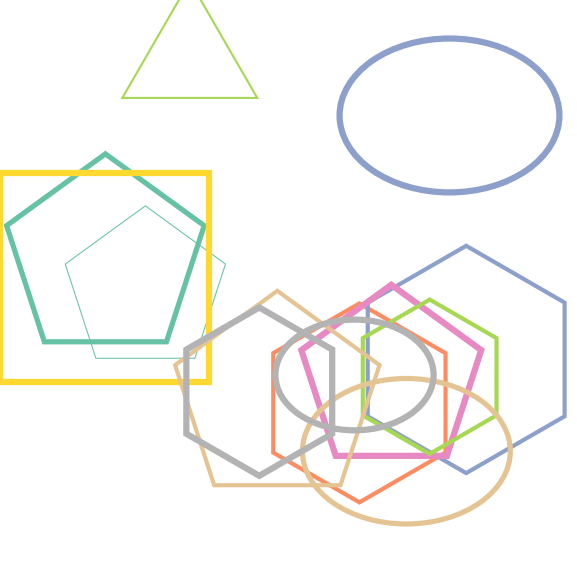[{"shape": "pentagon", "thickness": 2.5, "radius": 0.9, "center": [0.183, 0.553]}, {"shape": "pentagon", "thickness": 0.5, "radius": 0.73, "center": [0.252, 0.497]}, {"shape": "hexagon", "thickness": 2, "radius": 0.86, "center": [0.622, 0.302]}, {"shape": "oval", "thickness": 3, "radius": 0.95, "center": [0.778, 0.799]}, {"shape": "hexagon", "thickness": 2, "radius": 0.98, "center": [0.807, 0.377]}, {"shape": "pentagon", "thickness": 3, "radius": 0.82, "center": [0.678, 0.342]}, {"shape": "triangle", "thickness": 1, "radius": 0.67, "center": [0.329, 0.897]}, {"shape": "hexagon", "thickness": 2, "radius": 0.67, "center": [0.744, 0.347]}, {"shape": "square", "thickness": 3, "radius": 0.9, "center": [0.181, 0.518]}, {"shape": "oval", "thickness": 2.5, "radius": 0.9, "center": [0.704, 0.218]}, {"shape": "pentagon", "thickness": 2, "radius": 0.93, "center": [0.48, 0.309]}, {"shape": "oval", "thickness": 3, "radius": 0.68, "center": [0.614, 0.35]}, {"shape": "hexagon", "thickness": 3, "radius": 0.73, "center": [0.449, 0.321]}]